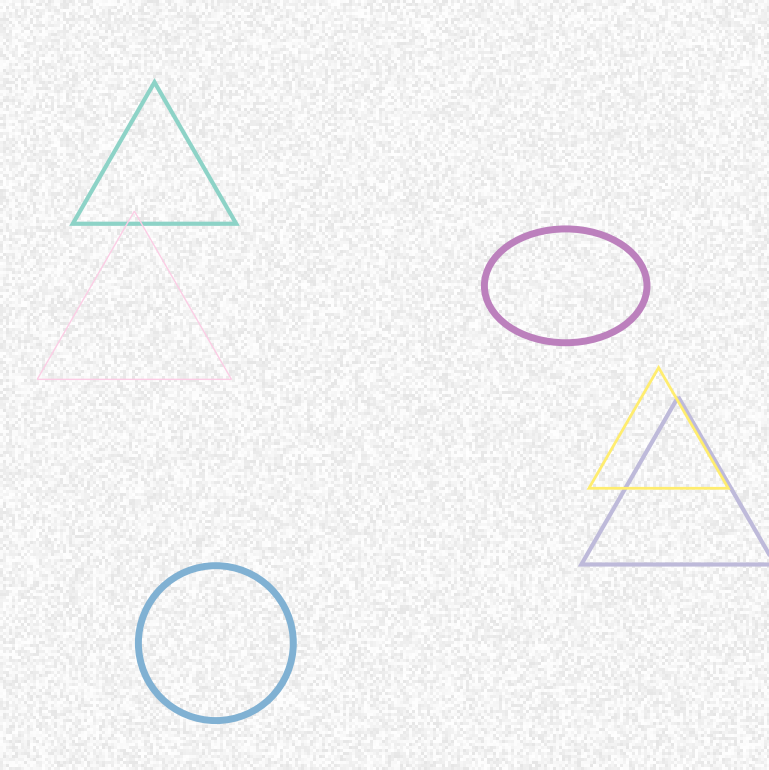[{"shape": "triangle", "thickness": 1.5, "radius": 0.61, "center": [0.201, 0.771]}, {"shape": "triangle", "thickness": 1.5, "radius": 0.73, "center": [0.881, 0.34]}, {"shape": "circle", "thickness": 2.5, "radius": 0.5, "center": [0.28, 0.165]}, {"shape": "triangle", "thickness": 0.5, "radius": 0.73, "center": [0.174, 0.58]}, {"shape": "oval", "thickness": 2.5, "radius": 0.53, "center": [0.735, 0.629]}, {"shape": "triangle", "thickness": 1, "radius": 0.52, "center": [0.855, 0.418]}]